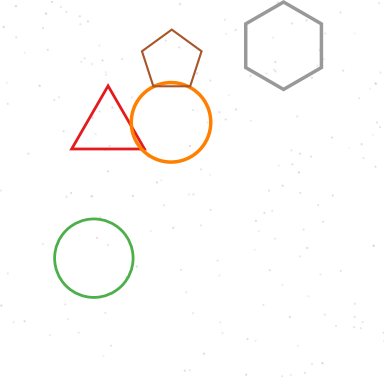[{"shape": "triangle", "thickness": 2, "radius": 0.55, "center": [0.281, 0.668]}, {"shape": "circle", "thickness": 2, "radius": 0.51, "center": [0.244, 0.329]}, {"shape": "circle", "thickness": 2.5, "radius": 0.52, "center": [0.444, 0.682]}, {"shape": "pentagon", "thickness": 1.5, "radius": 0.41, "center": [0.446, 0.842]}, {"shape": "hexagon", "thickness": 2.5, "radius": 0.57, "center": [0.737, 0.881]}]